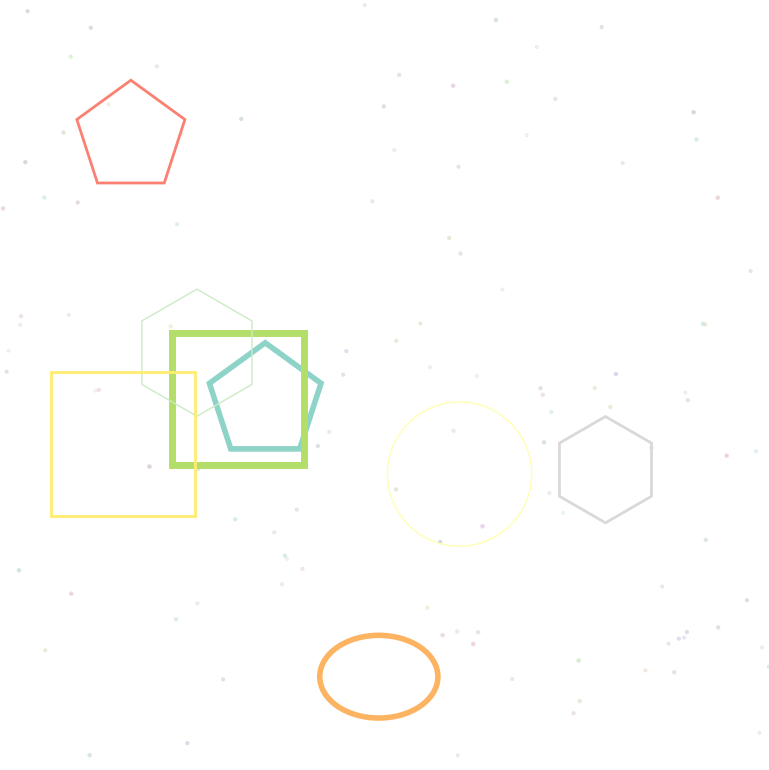[{"shape": "pentagon", "thickness": 2, "radius": 0.38, "center": [0.344, 0.479]}, {"shape": "circle", "thickness": 0.5, "radius": 0.47, "center": [0.597, 0.384]}, {"shape": "pentagon", "thickness": 1, "radius": 0.37, "center": [0.17, 0.822]}, {"shape": "oval", "thickness": 2, "radius": 0.38, "center": [0.492, 0.121]}, {"shape": "square", "thickness": 2.5, "radius": 0.43, "center": [0.309, 0.482]}, {"shape": "hexagon", "thickness": 1, "radius": 0.35, "center": [0.786, 0.39]}, {"shape": "hexagon", "thickness": 0.5, "radius": 0.41, "center": [0.256, 0.542]}, {"shape": "square", "thickness": 1, "radius": 0.47, "center": [0.16, 0.423]}]